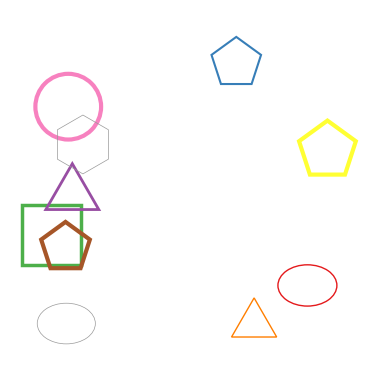[{"shape": "oval", "thickness": 1, "radius": 0.38, "center": [0.798, 0.259]}, {"shape": "pentagon", "thickness": 1.5, "radius": 0.34, "center": [0.614, 0.836]}, {"shape": "square", "thickness": 2.5, "radius": 0.39, "center": [0.133, 0.389]}, {"shape": "triangle", "thickness": 2, "radius": 0.4, "center": [0.188, 0.495]}, {"shape": "triangle", "thickness": 1, "radius": 0.34, "center": [0.66, 0.158]}, {"shape": "pentagon", "thickness": 3, "radius": 0.39, "center": [0.851, 0.609]}, {"shape": "pentagon", "thickness": 3, "radius": 0.33, "center": [0.17, 0.357]}, {"shape": "circle", "thickness": 3, "radius": 0.43, "center": [0.177, 0.723]}, {"shape": "oval", "thickness": 0.5, "radius": 0.38, "center": [0.172, 0.16]}, {"shape": "hexagon", "thickness": 0.5, "radius": 0.38, "center": [0.215, 0.625]}]